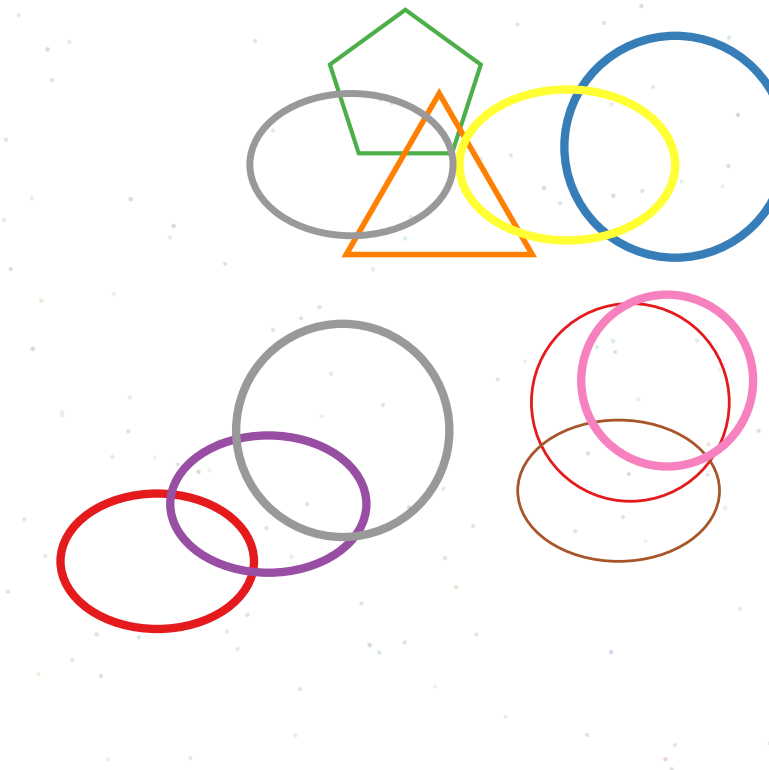[{"shape": "circle", "thickness": 1, "radius": 0.64, "center": [0.819, 0.477]}, {"shape": "oval", "thickness": 3, "radius": 0.63, "center": [0.204, 0.271]}, {"shape": "circle", "thickness": 3, "radius": 0.72, "center": [0.877, 0.809]}, {"shape": "pentagon", "thickness": 1.5, "radius": 0.52, "center": [0.526, 0.884]}, {"shape": "oval", "thickness": 3, "radius": 0.64, "center": [0.348, 0.345]}, {"shape": "triangle", "thickness": 2, "radius": 0.7, "center": [0.57, 0.739]}, {"shape": "oval", "thickness": 3, "radius": 0.7, "center": [0.737, 0.786]}, {"shape": "oval", "thickness": 1, "radius": 0.66, "center": [0.803, 0.363]}, {"shape": "circle", "thickness": 3, "radius": 0.56, "center": [0.866, 0.506]}, {"shape": "oval", "thickness": 2.5, "radius": 0.66, "center": [0.456, 0.786]}, {"shape": "circle", "thickness": 3, "radius": 0.69, "center": [0.445, 0.441]}]